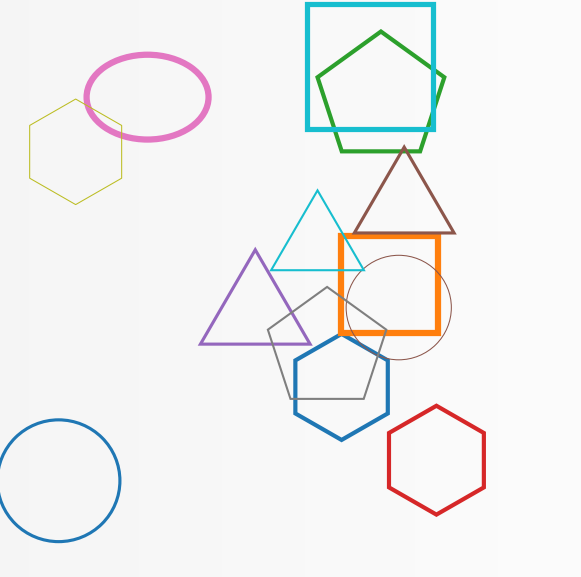[{"shape": "circle", "thickness": 1.5, "radius": 0.53, "center": [0.101, 0.167]}, {"shape": "hexagon", "thickness": 2, "radius": 0.46, "center": [0.588, 0.329]}, {"shape": "square", "thickness": 3, "radius": 0.42, "center": [0.671, 0.507]}, {"shape": "pentagon", "thickness": 2, "radius": 0.57, "center": [0.655, 0.83]}, {"shape": "hexagon", "thickness": 2, "radius": 0.47, "center": [0.751, 0.202]}, {"shape": "triangle", "thickness": 1.5, "radius": 0.54, "center": [0.439, 0.458]}, {"shape": "triangle", "thickness": 1.5, "radius": 0.5, "center": [0.695, 0.645]}, {"shape": "circle", "thickness": 0.5, "radius": 0.45, "center": [0.686, 0.467]}, {"shape": "oval", "thickness": 3, "radius": 0.52, "center": [0.254, 0.831]}, {"shape": "pentagon", "thickness": 1, "radius": 0.54, "center": [0.563, 0.395]}, {"shape": "hexagon", "thickness": 0.5, "radius": 0.46, "center": [0.13, 0.736]}, {"shape": "triangle", "thickness": 1, "radius": 0.46, "center": [0.546, 0.577]}, {"shape": "square", "thickness": 2.5, "radius": 0.54, "center": [0.637, 0.884]}]